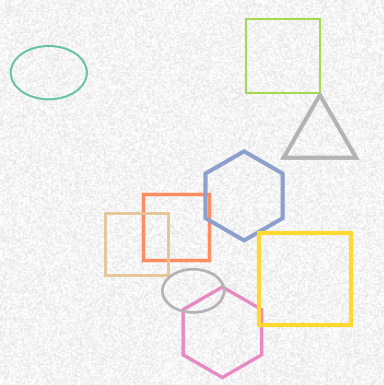[{"shape": "oval", "thickness": 1.5, "radius": 0.49, "center": [0.127, 0.811]}, {"shape": "square", "thickness": 2.5, "radius": 0.43, "center": [0.457, 0.41]}, {"shape": "hexagon", "thickness": 3, "radius": 0.58, "center": [0.634, 0.491]}, {"shape": "hexagon", "thickness": 2.5, "radius": 0.59, "center": [0.578, 0.137]}, {"shape": "square", "thickness": 1.5, "radius": 0.48, "center": [0.736, 0.854]}, {"shape": "square", "thickness": 3, "radius": 0.6, "center": [0.791, 0.275]}, {"shape": "square", "thickness": 2, "radius": 0.41, "center": [0.354, 0.366]}, {"shape": "oval", "thickness": 2, "radius": 0.4, "center": [0.502, 0.245]}, {"shape": "triangle", "thickness": 3, "radius": 0.54, "center": [0.831, 0.645]}]